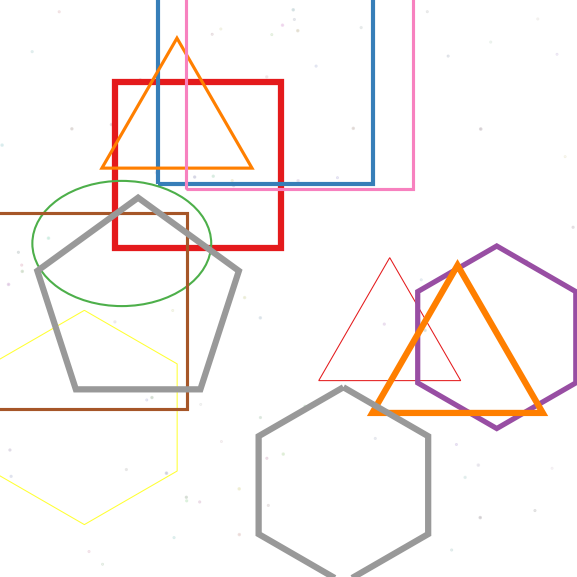[{"shape": "triangle", "thickness": 0.5, "radius": 0.71, "center": [0.675, 0.411]}, {"shape": "square", "thickness": 3, "radius": 0.72, "center": [0.343, 0.714]}, {"shape": "square", "thickness": 2, "radius": 0.93, "center": [0.459, 0.867]}, {"shape": "oval", "thickness": 1, "radius": 0.77, "center": [0.211, 0.578]}, {"shape": "hexagon", "thickness": 2.5, "radius": 0.79, "center": [0.86, 0.415]}, {"shape": "triangle", "thickness": 1.5, "radius": 0.75, "center": [0.306, 0.783]}, {"shape": "triangle", "thickness": 3, "radius": 0.85, "center": [0.792, 0.369]}, {"shape": "hexagon", "thickness": 0.5, "radius": 0.93, "center": [0.146, 0.276]}, {"shape": "square", "thickness": 1.5, "radius": 0.85, "center": [0.153, 0.461]}, {"shape": "square", "thickness": 1.5, "radius": 0.98, "center": [0.519, 0.868]}, {"shape": "pentagon", "thickness": 3, "radius": 0.92, "center": [0.239, 0.473]}, {"shape": "hexagon", "thickness": 3, "radius": 0.85, "center": [0.595, 0.159]}]